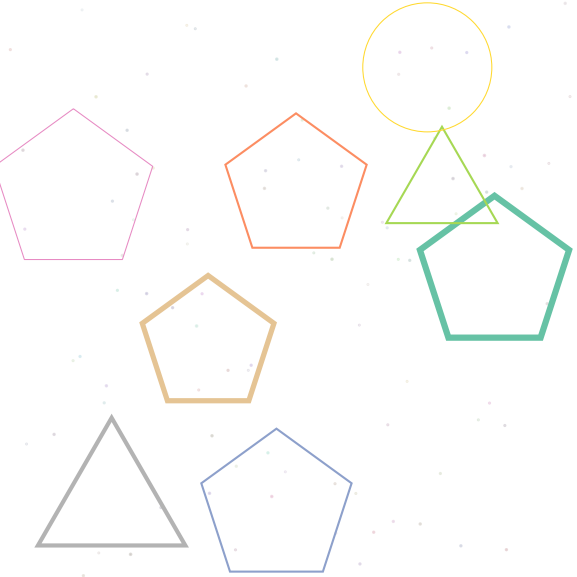[{"shape": "pentagon", "thickness": 3, "radius": 0.68, "center": [0.856, 0.524]}, {"shape": "pentagon", "thickness": 1, "radius": 0.64, "center": [0.513, 0.674]}, {"shape": "pentagon", "thickness": 1, "radius": 0.68, "center": [0.479, 0.12]}, {"shape": "pentagon", "thickness": 0.5, "radius": 0.72, "center": [0.127, 0.667]}, {"shape": "triangle", "thickness": 1, "radius": 0.56, "center": [0.765, 0.668]}, {"shape": "circle", "thickness": 0.5, "radius": 0.56, "center": [0.74, 0.883]}, {"shape": "pentagon", "thickness": 2.5, "radius": 0.6, "center": [0.36, 0.402]}, {"shape": "triangle", "thickness": 2, "radius": 0.74, "center": [0.193, 0.128]}]